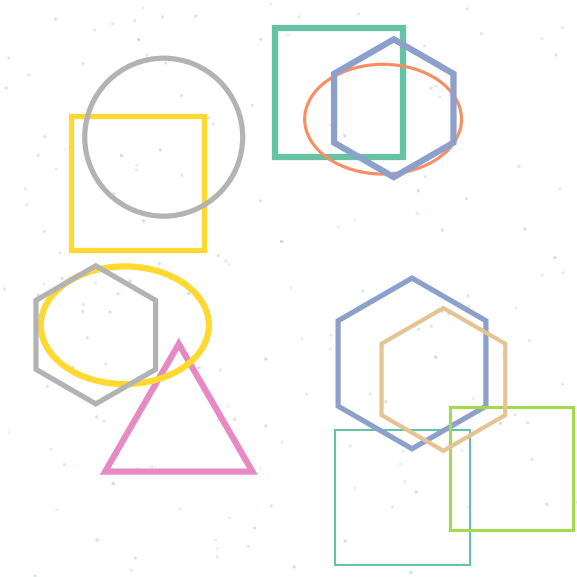[{"shape": "square", "thickness": 3, "radius": 0.56, "center": [0.587, 0.839]}, {"shape": "square", "thickness": 1, "radius": 0.59, "center": [0.697, 0.138]}, {"shape": "oval", "thickness": 1.5, "radius": 0.68, "center": [0.663, 0.793]}, {"shape": "hexagon", "thickness": 3, "radius": 0.6, "center": [0.682, 0.812]}, {"shape": "hexagon", "thickness": 2.5, "radius": 0.74, "center": [0.713, 0.37]}, {"shape": "triangle", "thickness": 3, "radius": 0.74, "center": [0.31, 0.256]}, {"shape": "square", "thickness": 1.5, "radius": 0.53, "center": [0.886, 0.188]}, {"shape": "oval", "thickness": 3, "radius": 0.73, "center": [0.216, 0.436]}, {"shape": "square", "thickness": 2.5, "radius": 0.58, "center": [0.238, 0.683]}, {"shape": "hexagon", "thickness": 2, "radius": 0.62, "center": [0.768, 0.342]}, {"shape": "circle", "thickness": 2.5, "radius": 0.68, "center": [0.283, 0.762]}, {"shape": "hexagon", "thickness": 2.5, "radius": 0.6, "center": [0.166, 0.419]}]